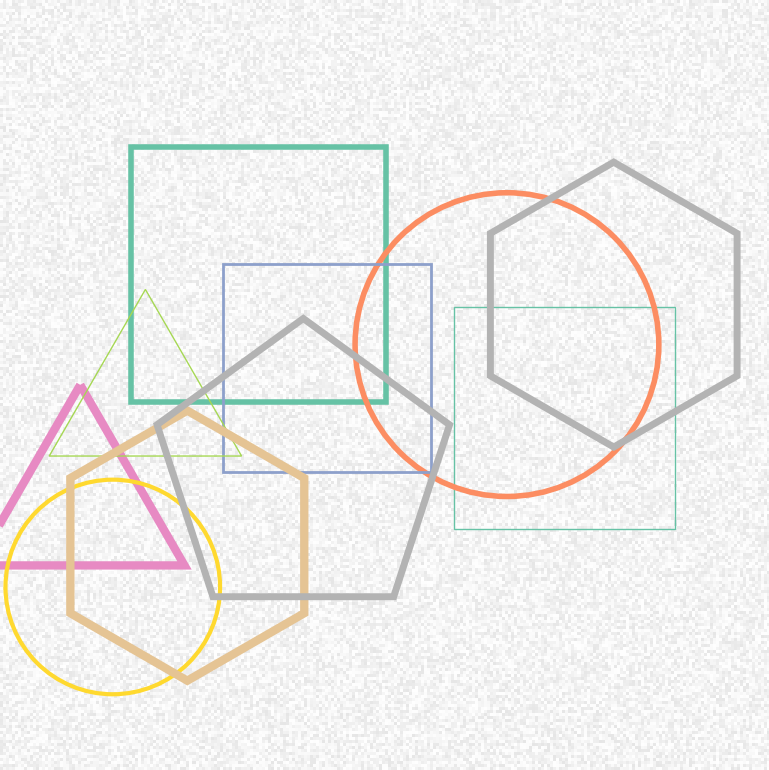[{"shape": "square", "thickness": 2, "radius": 0.83, "center": [0.335, 0.644]}, {"shape": "square", "thickness": 0.5, "radius": 0.72, "center": [0.733, 0.457]}, {"shape": "circle", "thickness": 2, "radius": 0.99, "center": [0.658, 0.552]}, {"shape": "square", "thickness": 1, "radius": 0.68, "center": [0.425, 0.522]}, {"shape": "triangle", "thickness": 3, "radius": 0.78, "center": [0.104, 0.344]}, {"shape": "triangle", "thickness": 0.5, "radius": 0.72, "center": [0.189, 0.48]}, {"shape": "circle", "thickness": 1.5, "radius": 0.7, "center": [0.146, 0.238]}, {"shape": "hexagon", "thickness": 3, "radius": 0.88, "center": [0.243, 0.291]}, {"shape": "hexagon", "thickness": 2.5, "radius": 0.92, "center": [0.797, 0.604]}, {"shape": "pentagon", "thickness": 2.5, "radius": 1.0, "center": [0.394, 0.387]}]